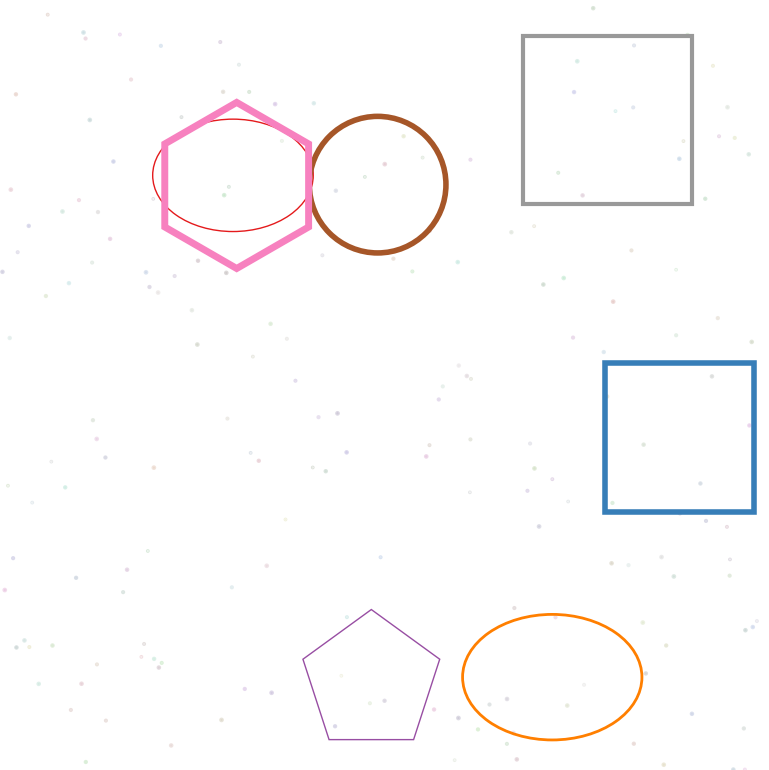[{"shape": "oval", "thickness": 0.5, "radius": 0.52, "center": [0.303, 0.772]}, {"shape": "square", "thickness": 2, "radius": 0.48, "center": [0.882, 0.432]}, {"shape": "pentagon", "thickness": 0.5, "radius": 0.47, "center": [0.482, 0.115]}, {"shape": "oval", "thickness": 1, "radius": 0.58, "center": [0.717, 0.121]}, {"shape": "circle", "thickness": 2, "radius": 0.44, "center": [0.49, 0.76]}, {"shape": "hexagon", "thickness": 2.5, "radius": 0.54, "center": [0.307, 0.759]}, {"shape": "square", "thickness": 1.5, "radius": 0.55, "center": [0.789, 0.844]}]